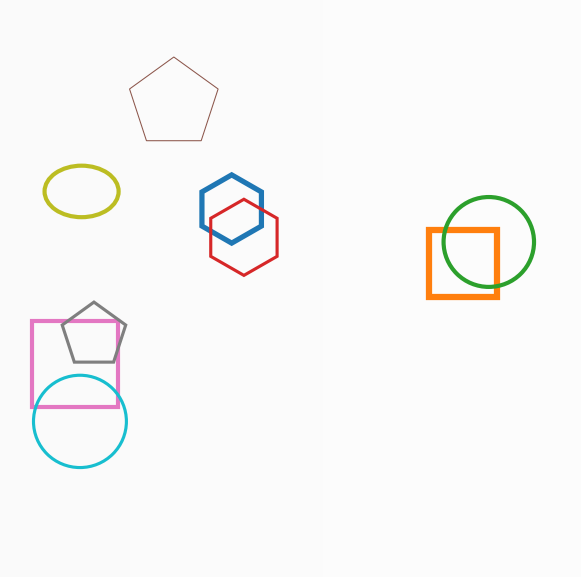[{"shape": "hexagon", "thickness": 2.5, "radius": 0.3, "center": [0.399, 0.637]}, {"shape": "square", "thickness": 3, "radius": 0.29, "center": [0.796, 0.543]}, {"shape": "circle", "thickness": 2, "radius": 0.39, "center": [0.841, 0.58]}, {"shape": "hexagon", "thickness": 1.5, "radius": 0.33, "center": [0.42, 0.588]}, {"shape": "pentagon", "thickness": 0.5, "radius": 0.4, "center": [0.299, 0.82]}, {"shape": "square", "thickness": 2, "radius": 0.37, "center": [0.129, 0.369]}, {"shape": "pentagon", "thickness": 1.5, "radius": 0.29, "center": [0.162, 0.419]}, {"shape": "oval", "thickness": 2, "radius": 0.32, "center": [0.14, 0.668]}, {"shape": "circle", "thickness": 1.5, "radius": 0.4, "center": [0.138, 0.269]}]